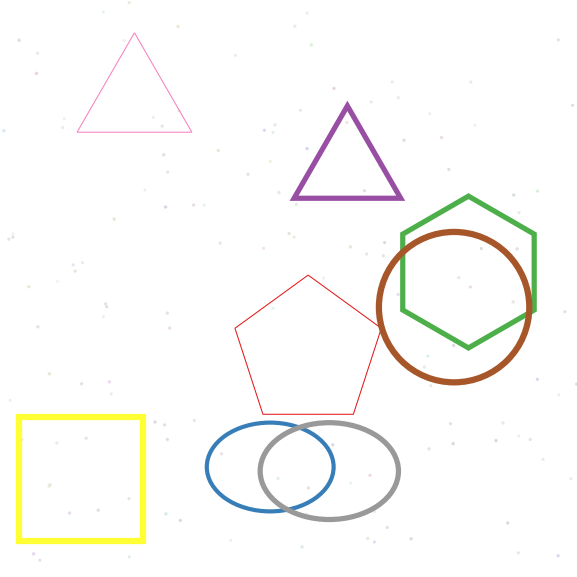[{"shape": "pentagon", "thickness": 0.5, "radius": 0.67, "center": [0.534, 0.39]}, {"shape": "oval", "thickness": 2, "radius": 0.55, "center": [0.468, 0.19]}, {"shape": "hexagon", "thickness": 2.5, "radius": 0.66, "center": [0.811, 0.528]}, {"shape": "triangle", "thickness": 2.5, "radius": 0.53, "center": [0.602, 0.709]}, {"shape": "square", "thickness": 3, "radius": 0.54, "center": [0.14, 0.17]}, {"shape": "circle", "thickness": 3, "radius": 0.65, "center": [0.786, 0.467]}, {"shape": "triangle", "thickness": 0.5, "radius": 0.57, "center": [0.233, 0.828]}, {"shape": "oval", "thickness": 2.5, "radius": 0.6, "center": [0.57, 0.183]}]